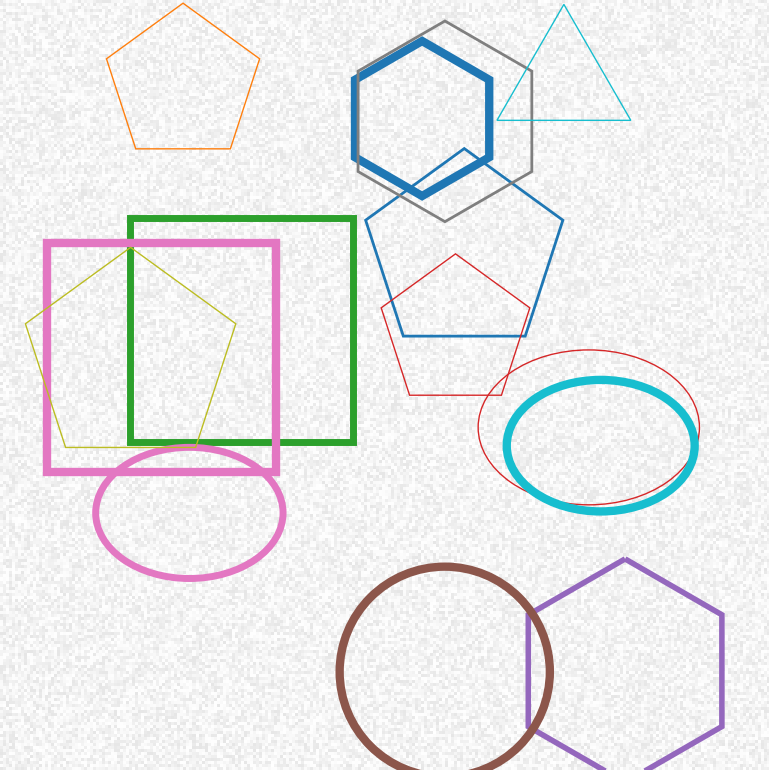[{"shape": "hexagon", "thickness": 3, "radius": 0.5, "center": [0.548, 0.846]}, {"shape": "pentagon", "thickness": 1, "radius": 0.67, "center": [0.603, 0.672]}, {"shape": "pentagon", "thickness": 0.5, "radius": 0.52, "center": [0.238, 0.891]}, {"shape": "square", "thickness": 2.5, "radius": 0.73, "center": [0.314, 0.572]}, {"shape": "oval", "thickness": 0.5, "radius": 0.72, "center": [0.765, 0.445]}, {"shape": "pentagon", "thickness": 0.5, "radius": 0.51, "center": [0.592, 0.569]}, {"shape": "hexagon", "thickness": 2, "radius": 0.73, "center": [0.812, 0.129]}, {"shape": "circle", "thickness": 3, "radius": 0.68, "center": [0.578, 0.128]}, {"shape": "oval", "thickness": 2.5, "radius": 0.61, "center": [0.246, 0.334]}, {"shape": "square", "thickness": 3, "radius": 0.74, "center": [0.21, 0.535]}, {"shape": "hexagon", "thickness": 1, "radius": 0.65, "center": [0.578, 0.842]}, {"shape": "pentagon", "thickness": 0.5, "radius": 0.72, "center": [0.17, 0.535]}, {"shape": "triangle", "thickness": 0.5, "radius": 0.5, "center": [0.732, 0.894]}, {"shape": "oval", "thickness": 3, "radius": 0.61, "center": [0.78, 0.421]}]